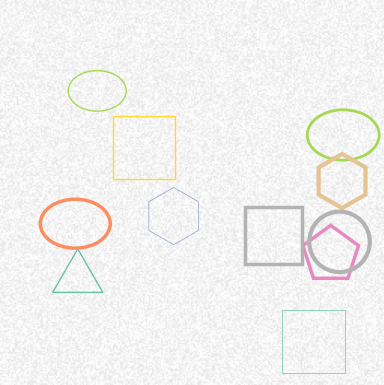[{"shape": "triangle", "thickness": 1, "radius": 0.38, "center": [0.202, 0.278]}, {"shape": "square", "thickness": 0.5, "radius": 0.41, "center": [0.815, 0.112]}, {"shape": "oval", "thickness": 2.5, "radius": 0.45, "center": [0.196, 0.419]}, {"shape": "hexagon", "thickness": 0.5, "radius": 0.37, "center": [0.451, 0.439]}, {"shape": "pentagon", "thickness": 2.5, "radius": 0.38, "center": [0.859, 0.339]}, {"shape": "oval", "thickness": 1, "radius": 0.38, "center": [0.253, 0.764]}, {"shape": "oval", "thickness": 2, "radius": 0.47, "center": [0.892, 0.649]}, {"shape": "square", "thickness": 1, "radius": 0.4, "center": [0.374, 0.617]}, {"shape": "hexagon", "thickness": 3, "radius": 0.35, "center": [0.889, 0.53]}, {"shape": "square", "thickness": 2.5, "radius": 0.37, "center": [0.711, 0.389]}, {"shape": "circle", "thickness": 3, "radius": 0.39, "center": [0.882, 0.372]}]